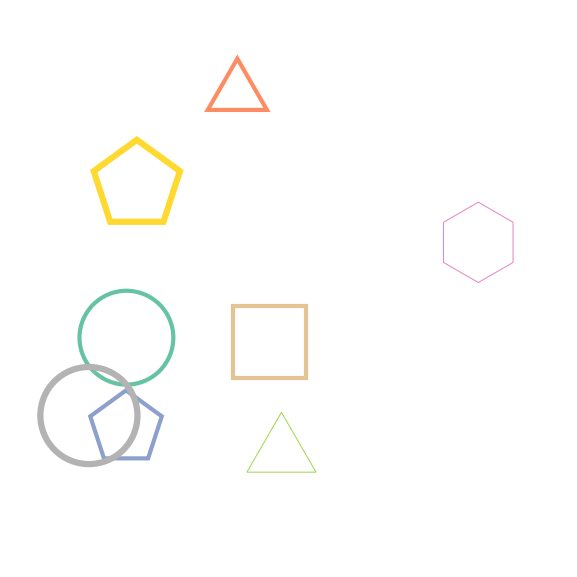[{"shape": "circle", "thickness": 2, "radius": 0.41, "center": [0.219, 0.414]}, {"shape": "triangle", "thickness": 2, "radius": 0.3, "center": [0.411, 0.838]}, {"shape": "pentagon", "thickness": 2, "radius": 0.33, "center": [0.218, 0.258]}, {"shape": "hexagon", "thickness": 0.5, "radius": 0.35, "center": [0.828, 0.579]}, {"shape": "triangle", "thickness": 0.5, "radius": 0.35, "center": [0.487, 0.216]}, {"shape": "pentagon", "thickness": 3, "radius": 0.39, "center": [0.237, 0.679]}, {"shape": "square", "thickness": 2, "radius": 0.31, "center": [0.467, 0.407]}, {"shape": "circle", "thickness": 3, "radius": 0.42, "center": [0.154, 0.28]}]